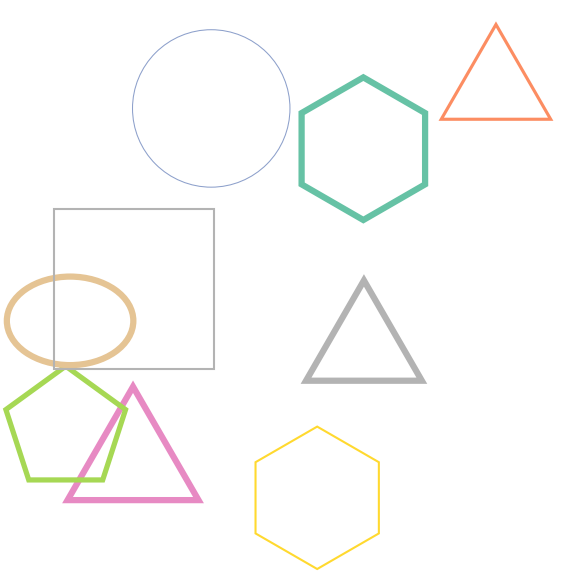[{"shape": "hexagon", "thickness": 3, "radius": 0.62, "center": [0.629, 0.742]}, {"shape": "triangle", "thickness": 1.5, "radius": 0.55, "center": [0.859, 0.847]}, {"shape": "circle", "thickness": 0.5, "radius": 0.68, "center": [0.366, 0.811]}, {"shape": "triangle", "thickness": 3, "radius": 0.65, "center": [0.23, 0.199]}, {"shape": "pentagon", "thickness": 2.5, "radius": 0.54, "center": [0.114, 0.256]}, {"shape": "hexagon", "thickness": 1, "radius": 0.62, "center": [0.549, 0.137]}, {"shape": "oval", "thickness": 3, "radius": 0.55, "center": [0.121, 0.444]}, {"shape": "triangle", "thickness": 3, "radius": 0.58, "center": [0.63, 0.398]}, {"shape": "square", "thickness": 1, "radius": 0.69, "center": [0.232, 0.499]}]